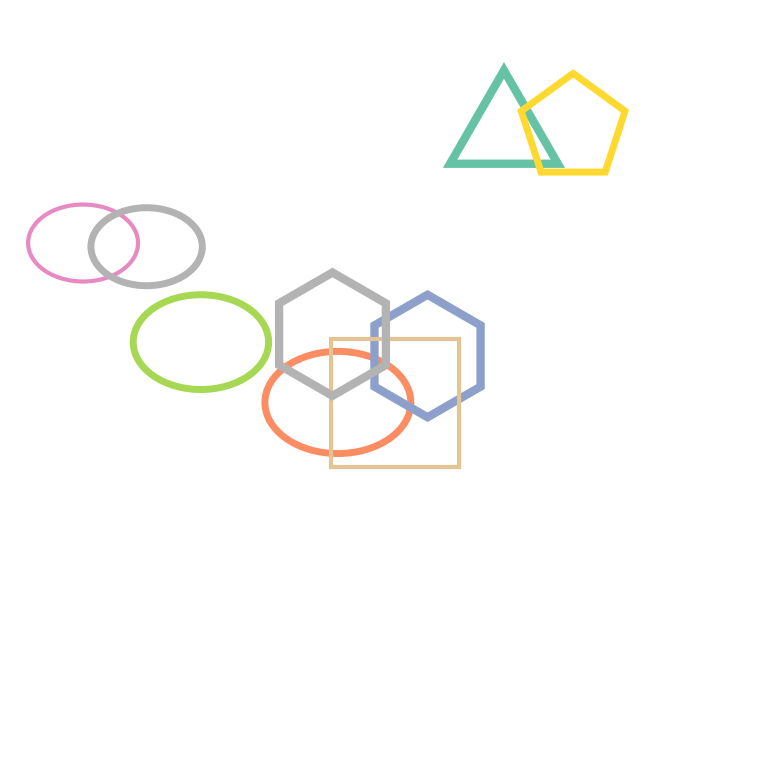[{"shape": "triangle", "thickness": 3, "radius": 0.4, "center": [0.654, 0.828]}, {"shape": "oval", "thickness": 2.5, "radius": 0.47, "center": [0.439, 0.477]}, {"shape": "hexagon", "thickness": 3, "radius": 0.4, "center": [0.555, 0.538]}, {"shape": "oval", "thickness": 1.5, "radius": 0.36, "center": [0.108, 0.684]}, {"shape": "oval", "thickness": 2.5, "radius": 0.44, "center": [0.261, 0.556]}, {"shape": "pentagon", "thickness": 2.5, "radius": 0.35, "center": [0.744, 0.834]}, {"shape": "square", "thickness": 1.5, "radius": 0.42, "center": [0.513, 0.476]}, {"shape": "hexagon", "thickness": 3, "radius": 0.4, "center": [0.432, 0.566]}, {"shape": "oval", "thickness": 2.5, "radius": 0.36, "center": [0.19, 0.68]}]